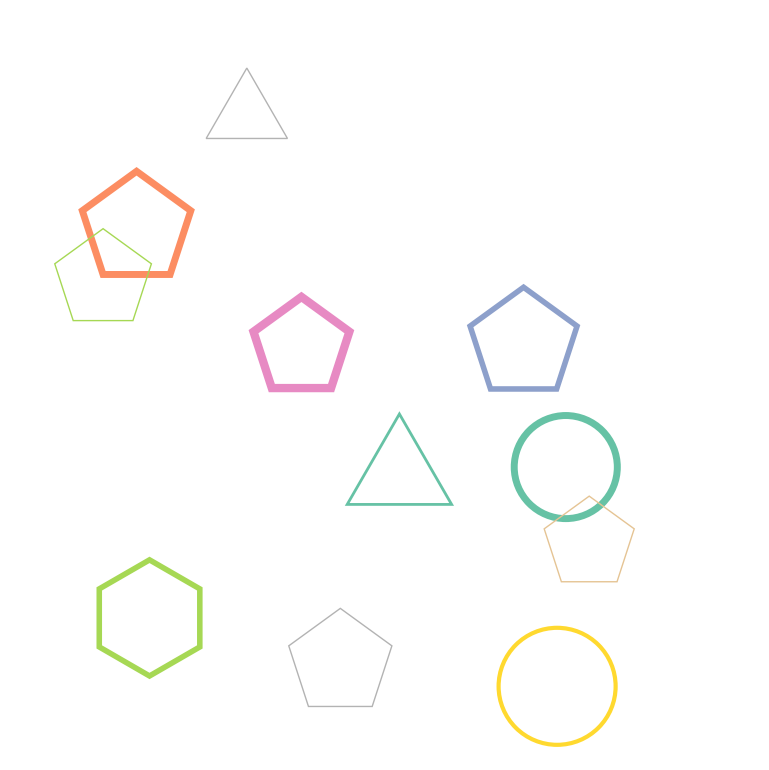[{"shape": "triangle", "thickness": 1, "radius": 0.39, "center": [0.519, 0.384]}, {"shape": "circle", "thickness": 2.5, "radius": 0.33, "center": [0.735, 0.393]}, {"shape": "pentagon", "thickness": 2.5, "radius": 0.37, "center": [0.177, 0.703]}, {"shape": "pentagon", "thickness": 2, "radius": 0.37, "center": [0.68, 0.554]}, {"shape": "pentagon", "thickness": 3, "radius": 0.33, "center": [0.391, 0.549]}, {"shape": "hexagon", "thickness": 2, "radius": 0.38, "center": [0.194, 0.198]}, {"shape": "pentagon", "thickness": 0.5, "radius": 0.33, "center": [0.134, 0.637]}, {"shape": "circle", "thickness": 1.5, "radius": 0.38, "center": [0.724, 0.109]}, {"shape": "pentagon", "thickness": 0.5, "radius": 0.31, "center": [0.765, 0.294]}, {"shape": "triangle", "thickness": 0.5, "radius": 0.3, "center": [0.321, 0.851]}, {"shape": "pentagon", "thickness": 0.5, "radius": 0.35, "center": [0.442, 0.139]}]